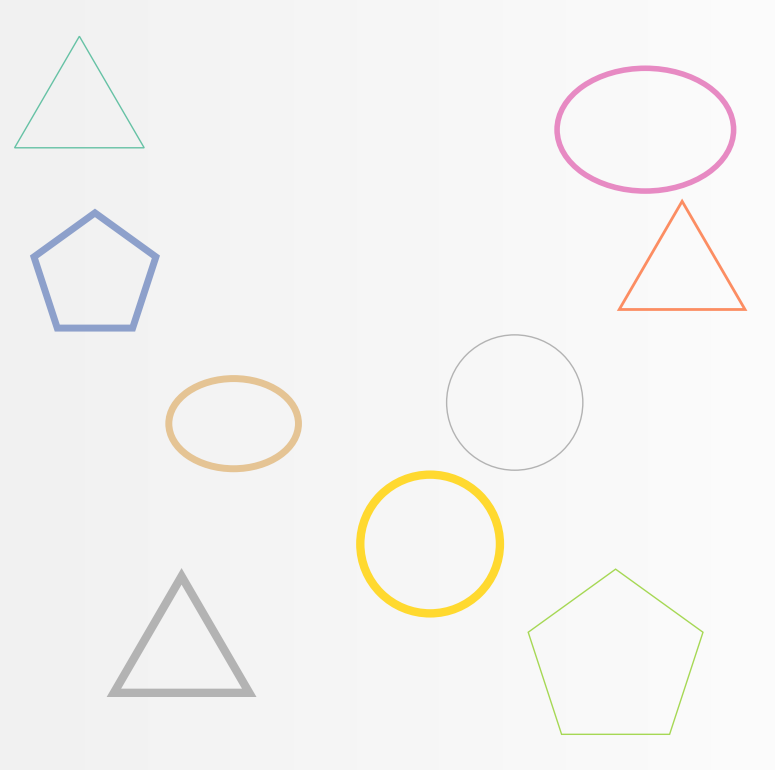[{"shape": "triangle", "thickness": 0.5, "radius": 0.48, "center": [0.102, 0.856]}, {"shape": "triangle", "thickness": 1, "radius": 0.47, "center": [0.88, 0.645]}, {"shape": "pentagon", "thickness": 2.5, "radius": 0.41, "center": [0.123, 0.641]}, {"shape": "oval", "thickness": 2, "radius": 0.57, "center": [0.833, 0.832]}, {"shape": "pentagon", "thickness": 0.5, "radius": 0.59, "center": [0.794, 0.142]}, {"shape": "circle", "thickness": 3, "radius": 0.45, "center": [0.555, 0.293]}, {"shape": "oval", "thickness": 2.5, "radius": 0.42, "center": [0.301, 0.45]}, {"shape": "circle", "thickness": 0.5, "radius": 0.44, "center": [0.664, 0.477]}, {"shape": "triangle", "thickness": 3, "radius": 0.5, "center": [0.234, 0.151]}]